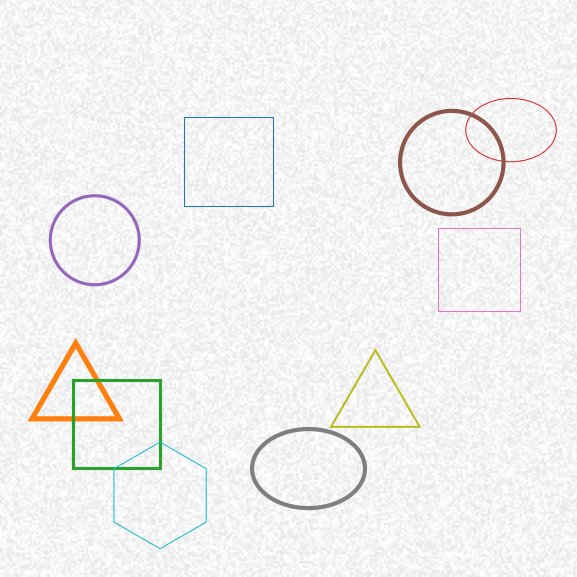[{"shape": "square", "thickness": 0.5, "radius": 0.39, "center": [0.396, 0.72]}, {"shape": "triangle", "thickness": 2.5, "radius": 0.44, "center": [0.131, 0.318]}, {"shape": "square", "thickness": 1.5, "radius": 0.38, "center": [0.202, 0.265]}, {"shape": "oval", "thickness": 0.5, "radius": 0.39, "center": [0.885, 0.774]}, {"shape": "circle", "thickness": 1.5, "radius": 0.39, "center": [0.164, 0.583]}, {"shape": "circle", "thickness": 2, "radius": 0.45, "center": [0.782, 0.718]}, {"shape": "square", "thickness": 0.5, "radius": 0.36, "center": [0.83, 0.532]}, {"shape": "oval", "thickness": 2, "radius": 0.49, "center": [0.534, 0.188]}, {"shape": "triangle", "thickness": 1, "radius": 0.44, "center": [0.65, 0.304]}, {"shape": "hexagon", "thickness": 0.5, "radius": 0.46, "center": [0.277, 0.141]}]